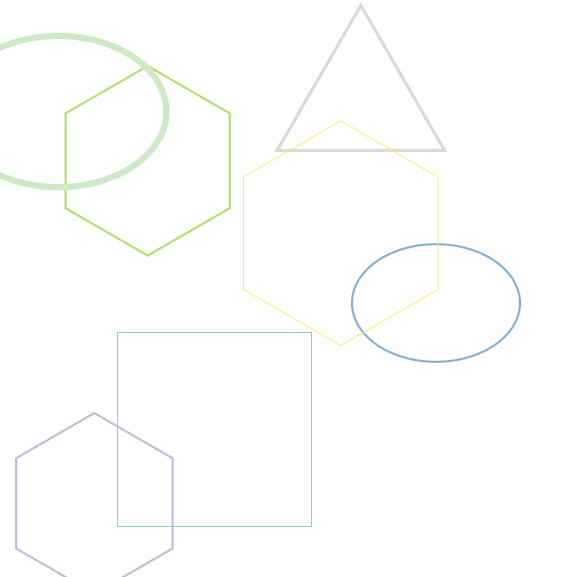[{"shape": "square", "thickness": 0.5, "radius": 0.84, "center": [0.371, 0.256]}, {"shape": "hexagon", "thickness": 1, "radius": 0.78, "center": [0.163, 0.128]}, {"shape": "oval", "thickness": 1, "radius": 0.73, "center": [0.755, 0.474]}, {"shape": "hexagon", "thickness": 1, "radius": 0.82, "center": [0.256, 0.721]}, {"shape": "triangle", "thickness": 1.5, "radius": 0.84, "center": [0.625, 0.822]}, {"shape": "oval", "thickness": 3, "radius": 0.94, "center": [0.101, 0.806]}, {"shape": "hexagon", "thickness": 0.5, "radius": 0.97, "center": [0.59, 0.595]}]